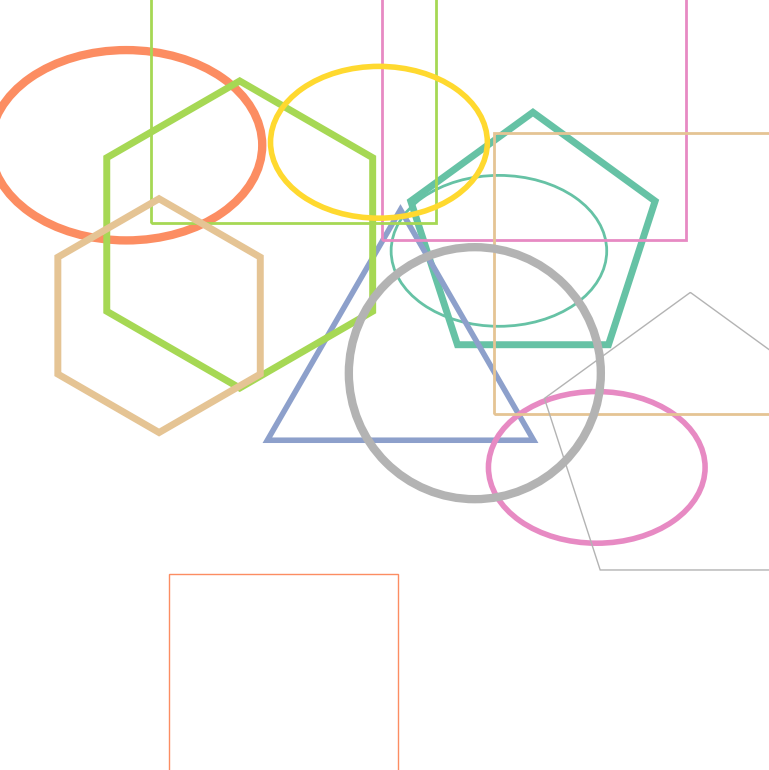[{"shape": "oval", "thickness": 1, "radius": 0.7, "center": [0.648, 0.674]}, {"shape": "pentagon", "thickness": 2.5, "radius": 0.83, "center": [0.692, 0.687]}, {"shape": "square", "thickness": 0.5, "radius": 0.74, "center": [0.368, 0.106]}, {"shape": "oval", "thickness": 3, "radius": 0.88, "center": [0.164, 0.811]}, {"shape": "triangle", "thickness": 2, "radius": 1.0, "center": [0.52, 0.528]}, {"shape": "oval", "thickness": 2, "radius": 0.7, "center": [0.775, 0.393]}, {"shape": "square", "thickness": 1, "radius": 0.99, "center": [0.693, 0.885]}, {"shape": "square", "thickness": 1, "radius": 0.92, "center": [0.381, 0.896]}, {"shape": "hexagon", "thickness": 2.5, "radius": 1.0, "center": [0.311, 0.695]}, {"shape": "oval", "thickness": 2, "radius": 0.7, "center": [0.492, 0.815]}, {"shape": "hexagon", "thickness": 2.5, "radius": 0.76, "center": [0.207, 0.59]}, {"shape": "square", "thickness": 1, "radius": 0.91, "center": [0.824, 0.645]}, {"shape": "circle", "thickness": 3, "radius": 0.82, "center": [0.617, 0.515]}, {"shape": "pentagon", "thickness": 0.5, "radius": 1.0, "center": [0.897, 0.421]}]